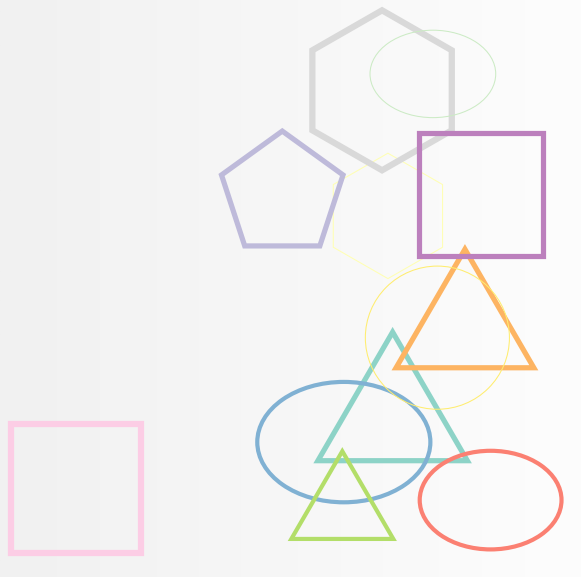[{"shape": "triangle", "thickness": 2.5, "radius": 0.74, "center": [0.675, 0.276]}, {"shape": "hexagon", "thickness": 0.5, "radius": 0.54, "center": [0.667, 0.625]}, {"shape": "pentagon", "thickness": 2.5, "radius": 0.55, "center": [0.486, 0.662]}, {"shape": "oval", "thickness": 2, "radius": 0.61, "center": [0.844, 0.133]}, {"shape": "oval", "thickness": 2, "radius": 0.74, "center": [0.592, 0.234]}, {"shape": "triangle", "thickness": 2.5, "radius": 0.68, "center": [0.8, 0.431]}, {"shape": "triangle", "thickness": 2, "radius": 0.51, "center": [0.589, 0.117]}, {"shape": "square", "thickness": 3, "radius": 0.56, "center": [0.13, 0.153]}, {"shape": "hexagon", "thickness": 3, "radius": 0.69, "center": [0.657, 0.843]}, {"shape": "square", "thickness": 2.5, "radius": 0.53, "center": [0.828, 0.663]}, {"shape": "oval", "thickness": 0.5, "radius": 0.54, "center": [0.745, 0.871]}, {"shape": "circle", "thickness": 0.5, "radius": 0.62, "center": [0.752, 0.414]}]